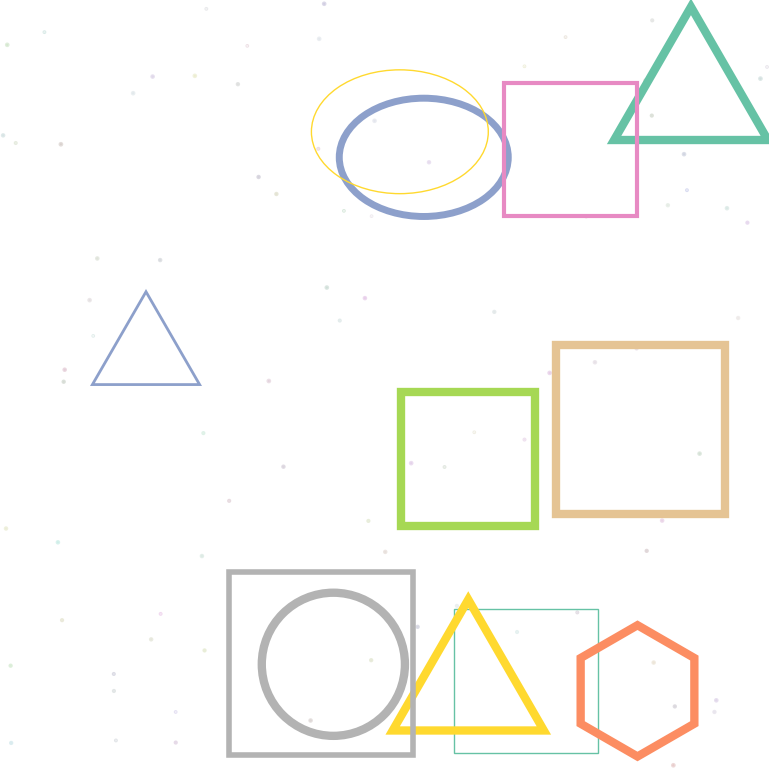[{"shape": "triangle", "thickness": 3, "radius": 0.58, "center": [0.897, 0.876]}, {"shape": "square", "thickness": 0.5, "radius": 0.47, "center": [0.684, 0.116]}, {"shape": "hexagon", "thickness": 3, "radius": 0.43, "center": [0.828, 0.103]}, {"shape": "oval", "thickness": 2.5, "radius": 0.55, "center": [0.55, 0.796]}, {"shape": "triangle", "thickness": 1, "radius": 0.4, "center": [0.19, 0.541]}, {"shape": "square", "thickness": 1.5, "radius": 0.43, "center": [0.741, 0.806]}, {"shape": "square", "thickness": 3, "radius": 0.44, "center": [0.608, 0.403]}, {"shape": "oval", "thickness": 0.5, "radius": 0.57, "center": [0.519, 0.829]}, {"shape": "triangle", "thickness": 3, "radius": 0.57, "center": [0.608, 0.108]}, {"shape": "square", "thickness": 3, "radius": 0.55, "center": [0.832, 0.442]}, {"shape": "square", "thickness": 2, "radius": 0.6, "center": [0.417, 0.138]}, {"shape": "circle", "thickness": 3, "radius": 0.46, "center": [0.433, 0.137]}]